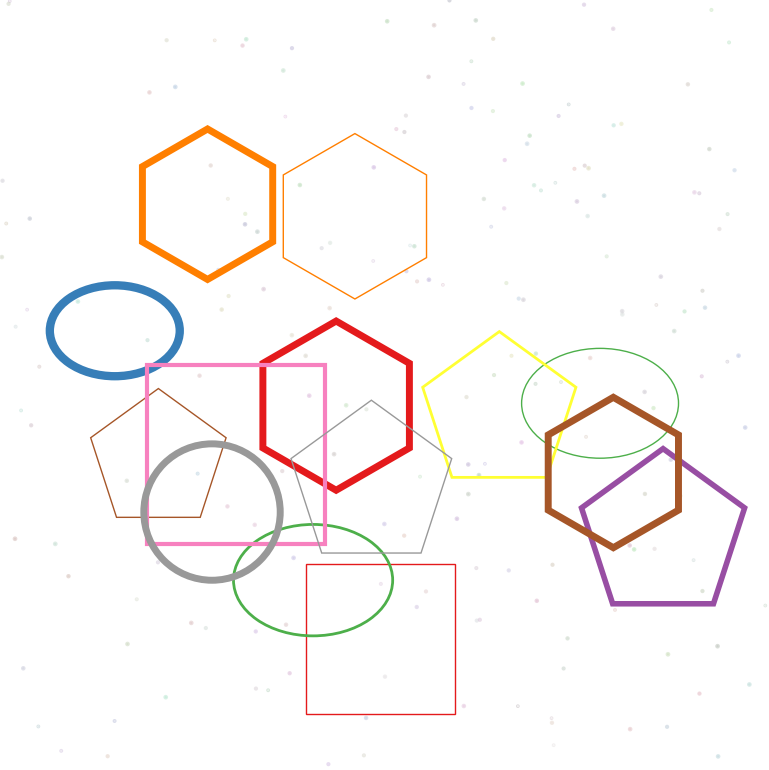[{"shape": "hexagon", "thickness": 2.5, "radius": 0.55, "center": [0.437, 0.473]}, {"shape": "square", "thickness": 0.5, "radius": 0.49, "center": [0.494, 0.17]}, {"shape": "oval", "thickness": 3, "radius": 0.42, "center": [0.149, 0.57]}, {"shape": "oval", "thickness": 0.5, "radius": 0.51, "center": [0.779, 0.476]}, {"shape": "oval", "thickness": 1, "radius": 0.52, "center": [0.407, 0.247]}, {"shape": "pentagon", "thickness": 2, "radius": 0.56, "center": [0.861, 0.306]}, {"shape": "hexagon", "thickness": 0.5, "radius": 0.54, "center": [0.461, 0.719]}, {"shape": "hexagon", "thickness": 2.5, "radius": 0.49, "center": [0.27, 0.735]}, {"shape": "pentagon", "thickness": 1, "radius": 0.52, "center": [0.648, 0.465]}, {"shape": "hexagon", "thickness": 2.5, "radius": 0.49, "center": [0.797, 0.386]}, {"shape": "pentagon", "thickness": 0.5, "radius": 0.46, "center": [0.206, 0.403]}, {"shape": "square", "thickness": 1.5, "radius": 0.58, "center": [0.306, 0.41]}, {"shape": "circle", "thickness": 2.5, "radius": 0.44, "center": [0.275, 0.335]}, {"shape": "pentagon", "thickness": 0.5, "radius": 0.55, "center": [0.482, 0.371]}]